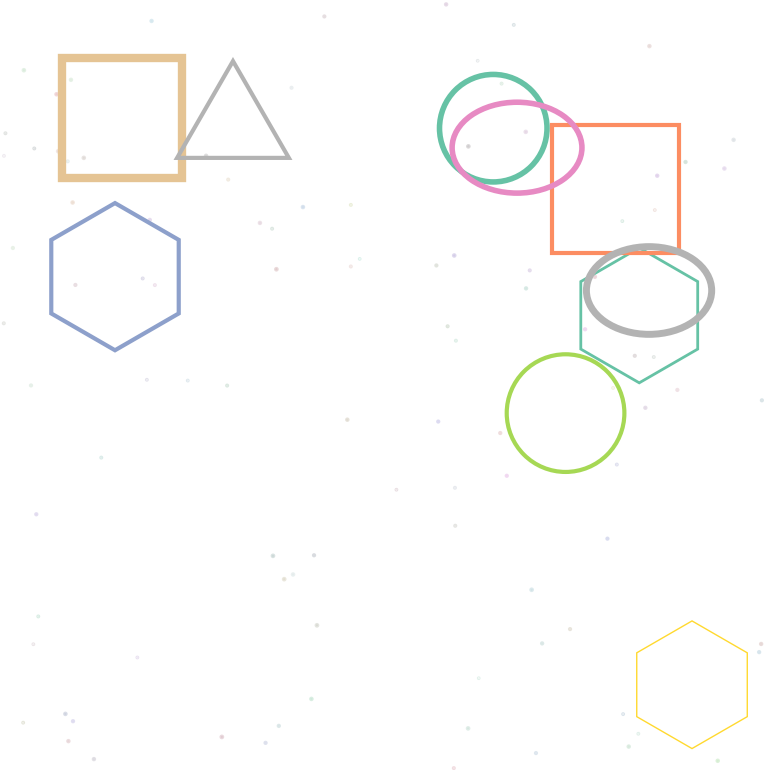[{"shape": "hexagon", "thickness": 1, "radius": 0.44, "center": [0.83, 0.59]}, {"shape": "circle", "thickness": 2, "radius": 0.35, "center": [0.641, 0.834]}, {"shape": "square", "thickness": 1.5, "radius": 0.41, "center": [0.799, 0.755]}, {"shape": "hexagon", "thickness": 1.5, "radius": 0.48, "center": [0.149, 0.641]}, {"shape": "oval", "thickness": 2, "radius": 0.42, "center": [0.671, 0.808]}, {"shape": "circle", "thickness": 1.5, "radius": 0.38, "center": [0.734, 0.463]}, {"shape": "hexagon", "thickness": 0.5, "radius": 0.41, "center": [0.899, 0.111]}, {"shape": "square", "thickness": 3, "radius": 0.39, "center": [0.158, 0.847]}, {"shape": "triangle", "thickness": 1.5, "radius": 0.42, "center": [0.303, 0.837]}, {"shape": "oval", "thickness": 2.5, "radius": 0.41, "center": [0.843, 0.623]}]